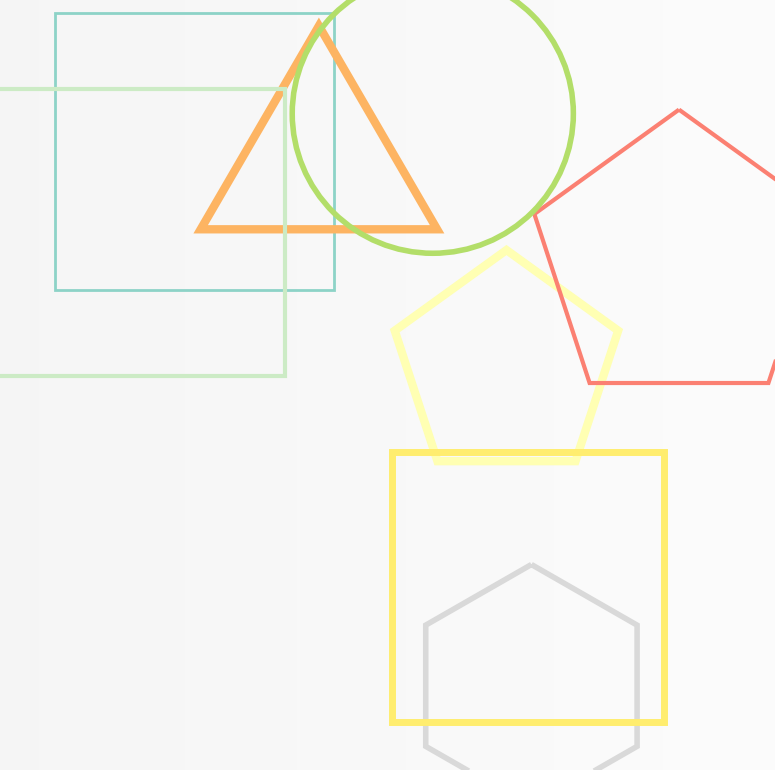[{"shape": "square", "thickness": 1, "radius": 0.9, "center": [0.251, 0.803]}, {"shape": "pentagon", "thickness": 3, "radius": 0.76, "center": [0.654, 0.524]}, {"shape": "pentagon", "thickness": 1.5, "radius": 0.98, "center": [0.876, 0.661]}, {"shape": "triangle", "thickness": 3, "radius": 0.88, "center": [0.411, 0.79]}, {"shape": "circle", "thickness": 2, "radius": 0.91, "center": [0.558, 0.852]}, {"shape": "hexagon", "thickness": 2, "radius": 0.79, "center": [0.686, 0.109]}, {"shape": "square", "thickness": 1.5, "radius": 0.93, "center": [0.182, 0.698]}, {"shape": "square", "thickness": 2.5, "radius": 0.88, "center": [0.681, 0.238]}]